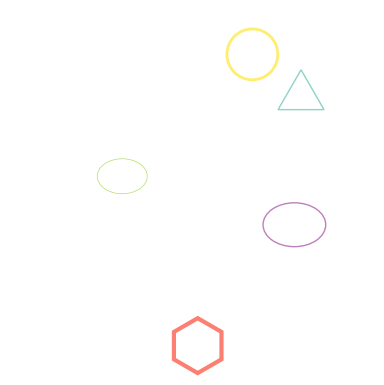[{"shape": "triangle", "thickness": 1, "radius": 0.34, "center": [0.782, 0.75]}, {"shape": "hexagon", "thickness": 3, "radius": 0.36, "center": [0.514, 0.102]}, {"shape": "oval", "thickness": 0.5, "radius": 0.32, "center": [0.318, 0.542]}, {"shape": "oval", "thickness": 1, "radius": 0.41, "center": [0.765, 0.416]}, {"shape": "circle", "thickness": 2, "radius": 0.33, "center": [0.655, 0.859]}]